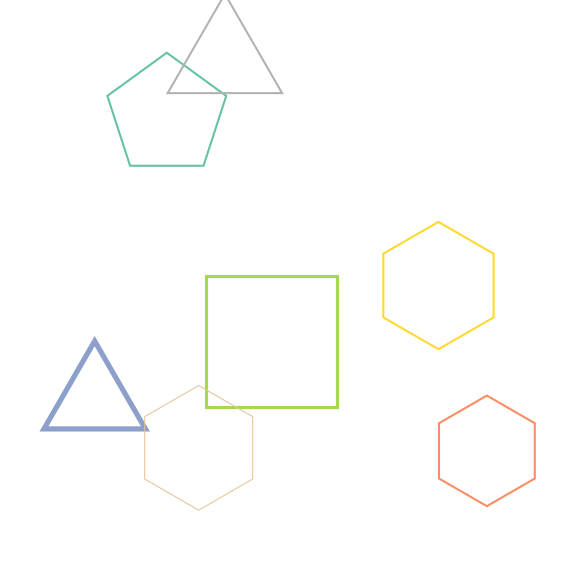[{"shape": "pentagon", "thickness": 1, "radius": 0.54, "center": [0.289, 0.8]}, {"shape": "hexagon", "thickness": 1, "radius": 0.48, "center": [0.843, 0.218]}, {"shape": "triangle", "thickness": 2.5, "radius": 0.51, "center": [0.164, 0.307]}, {"shape": "square", "thickness": 1.5, "radius": 0.57, "center": [0.47, 0.407]}, {"shape": "hexagon", "thickness": 1, "radius": 0.55, "center": [0.759, 0.505]}, {"shape": "hexagon", "thickness": 0.5, "radius": 0.54, "center": [0.344, 0.224]}, {"shape": "triangle", "thickness": 1, "radius": 0.57, "center": [0.389, 0.895]}]